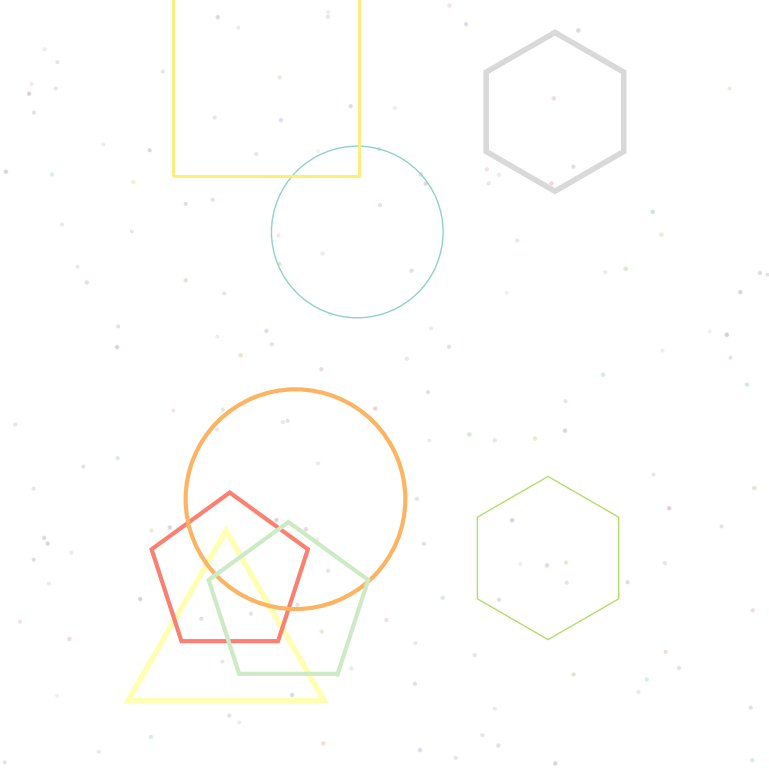[{"shape": "circle", "thickness": 0.5, "radius": 0.56, "center": [0.464, 0.699]}, {"shape": "triangle", "thickness": 2, "radius": 0.74, "center": [0.294, 0.164]}, {"shape": "pentagon", "thickness": 1.5, "radius": 0.53, "center": [0.298, 0.254]}, {"shape": "circle", "thickness": 1.5, "radius": 0.71, "center": [0.384, 0.352]}, {"shape": "hexagon", "thickness": 0.5, "radius": 0.53, "center": [0.712, 0.275]}, {"shape": "hexagon", "thickness": 2, "radius": 0.52, "center": [0.721, 0.855]}, {"shape": "pentagon", "thickness": 1.5, "radius": 0.54, "center": [0.375, 0.213]}, {"shape": "square", "thickness": 1, "radius": 0.61, "center": [0.346, 0.892]}]